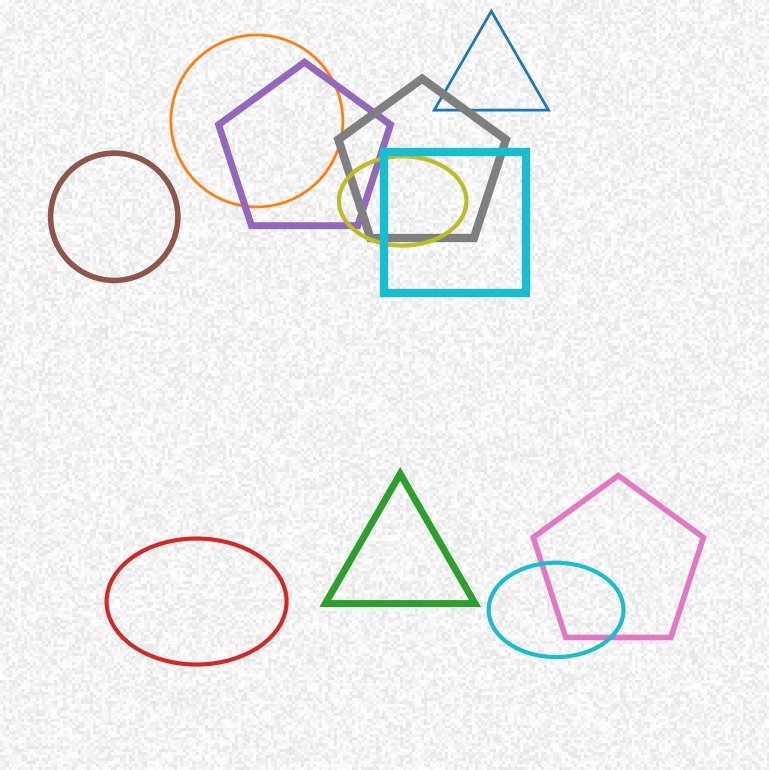[{"shape": "triangle", "thickness": 1, "radius": 0.43, "center": [0.638, 0.9]}, {"shape": "circle", "thickness": 1, "radius": 0.56, "center": [0.334, 0.843]}, {"shape": "triangle", "thickness": 2.5, "radius": 0.56, "center": [0.52, 0.272]}, {"shape": "oval", "thickness": 1.5, "radius": 0.58, "center": [0.255, 0.219]}, {"shape": "pentagon", "thickness": 2.5, "radius": 0.59, "center": [0.396, 0.802]}, {"shape": "circle", "thickness": 2, "radius": 0.41, "center": [0.148, 0.718]}, {"shape": "pentagon", "thickness": 2, "radius": 0.58, "center": [0.803, 0.266]}, {"shape": "pentagon", "thickness": 3, "radius": 0.57, "center": [0.548, 0.783]}, {"shape": "oval", "thickness": 1.5, "radius": 0.41, "center": [0.523, 0.739]}, {"shape": "square", "thickness": 3, "radius": 0.46, "center": [0.591, 0.711]}, {"shape": "oval", "thickness": 1.5, "radius": 0.44, "center": [0.722, 0.208]}]